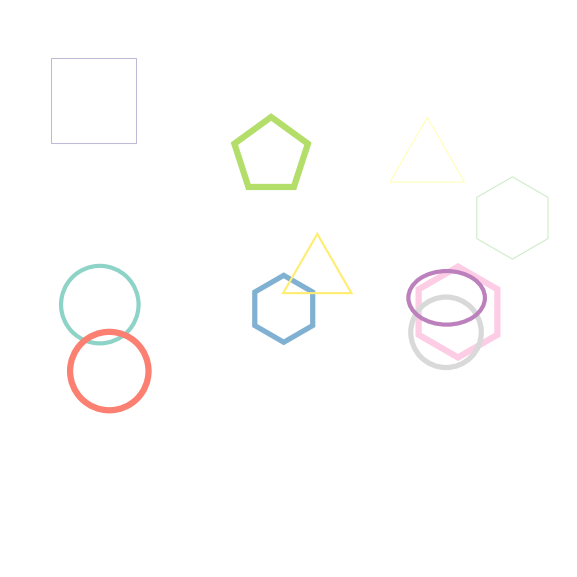[{"shape": "circle", "thickness": 2, "radius": 0.34, "center": [0.173, 0.472]}, {"shape": "triangle", "thickness": 0.5, "radius": 0.37, "center": [0.74, 0.721]}, {"shape": "square", "thickness": 0.5, "radius": 0.37, "center": [0.162, 0.825]}, {"shape": "circle", "thickness": 3, "radius": 0.34, "center": [0.189, 0.357]}, {"shape": "hexagon", "thickness": 2.5, "radius": 0.29, "center": [0.491, 0.464]}, {"shape": "pentagon", "thickness": 3, "radius": 0.33, "center": [0.47, 0.73]}, {"shape": "hexagon", "thickness": 3, "radius": 0.39, "center": [0.793, 0.459]}, {"shape": "circle", "thickness": 2.5, "radius": 0.31, "center": [0.772, 0.424]}, {"shape": "oval", "thickness": 2, "radius": 0.33, "center": [0.773, 0.483]}, {"shape": "hexagon", "thickness": 0.5, "radius": 0.36, "center": [0.887, 0.622]}, {"shape": "triangle", "thickness": 1, "radius": 0.34, "center": [0.549, 0.526]}]